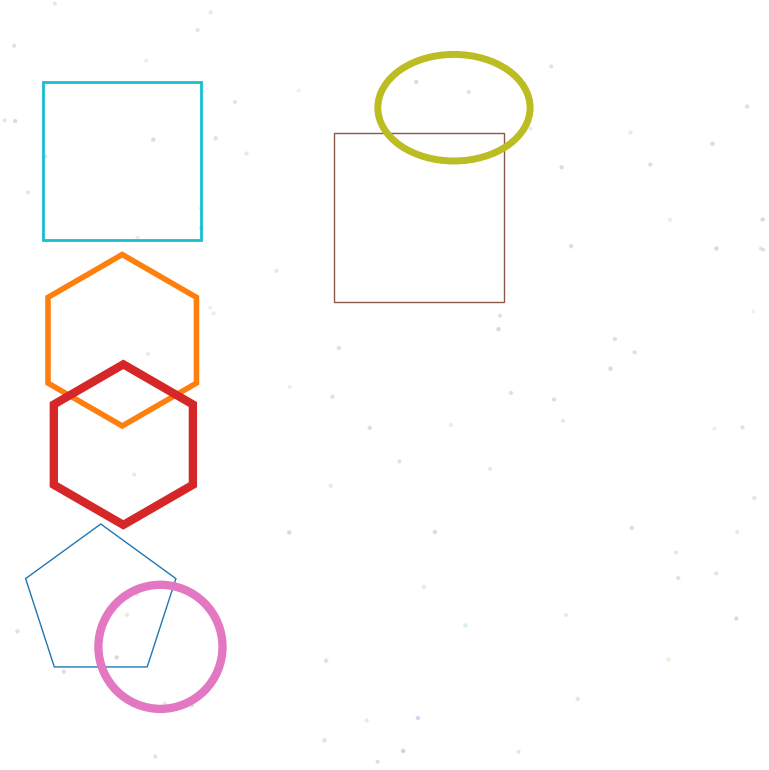[{"shape": "pentagon", "thickness": 0.5, "radius": 0.51, "center": [0.131, 0.217]}, {"shape": "hexagon", "thickness": 2, "radius": 0.56, "center": [0.159, 0.558]}, {"shape": "hexagon", "thickness": 3, "radius": 0.52, "center": [0.16, 0.423]}, {"shape": "square", "thickness": 0.5, "radius": 0.55, "center": [0.544, 0.718]}, {"shape": "circle", "thickness": 3, "radius": 0.4, "center": [0.208, 0.16]}, {"shape": "oval", "thickness": 2.5, "radius": 0.49, "center": [0.59, 0.86]}, {"shape": "square", "thickness": 1, "radius": 0.51, "center": [0.159, 0.791]}]